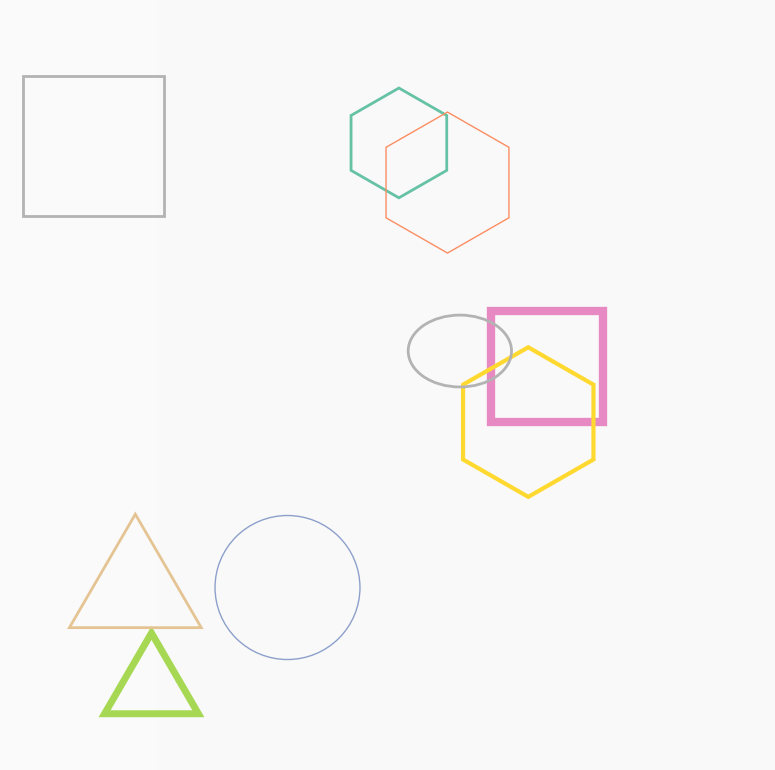[{"shape": "hexagon", "thickness": 1, "radius": 0.36, "center": [0.515, 0.814]}, {"shape": "hexagon", "thickness": 0.5, "radius": 0.46, "center": [0.577, 0.763]}, {"shape": "circle", "thickness": 0.5, "radius": 0.47, "center": [0.371, 0.237]}, {"shape": "square", "thickness": 3, "radius": 0.36, "center": [0.705, 0.523]}, {"shape": "triangle", "thickness": 2.5, "radius": 0.35, "center": [0.195, 0.108]}, {"shape": "hexagon", "thickness": 1.5, "radius": 0.49, "center": [0.682, 0.452]}, {"shape": "triangle", "thickness": 1, "radius": 0.49, "center": [0.175, 0.234]}, {"shape": "square", "thickness": 1, "radius": 0.46, "center": [0.12, 0.81]}, {"shape": "oval", "thickness": 1, "radius": 0.33, "center": [0.593, 0.544]}]